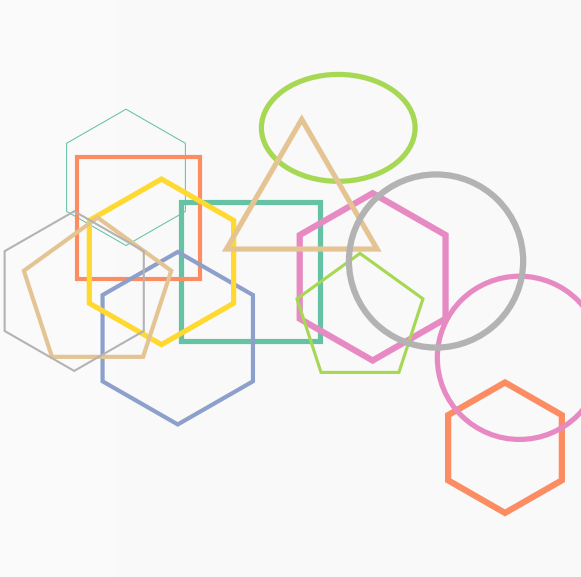[{"shape": "square", "thickness": 2.5, "radius": 0.6, "center": [0.431, 0.529]}, {"shape": "hexagon", "thickness": 0.5, "radius": 0.59, "center": [0.217, 0.692]}, {"shape": "hexagon", "thickness": 3, "radius": 0.56, "center": [0.869, 0.224]}, {"shape": "square", "thickness": 2, "radius": 0.53, "center": [0.238, 0.621]}, {"shape": "hexagon", "thickness": 2, "radius": 0.75, "center": [0.306, 0.414]}, {"shape": "hexagon", "thickness": 3, "radius": 0.72, "center": [0.641, 0.52]}, {"shape": "circle", "thickness": 2.5, "radius": 0.71, "center": [0.894, 0.38]}, {"shape": "oval", "thickness": 2.5, "radius": 0.66, "center": [0.582, 0.778]}, {"shape": "pentagon", "thickness": 1.5, "radius": 0.57, "center": [0.619, 0.446]}, {"shape": "hexagon", "thickness": 2.5, "radius": 0.72, "center": [0.278, 0.546]}, {"shape": "triangle", "thickness": 2.5, "radius": 0.75, "center": [0.519, 0.643]}, {"shape": "pentagon", "thickness": 2, "radius": 0.67, "center": [0.168, 0.489]}, {"shape": "circle", "thickness": 3, "radius": 0.75, "center": [0.75, 0.547]}, {"shape": "hexagon", "thickness": 1, "radius": 0.69, "center": [0.128, 0.495]}]